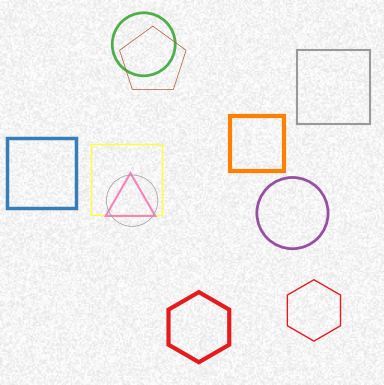[{"shape": "hexagon", "thickness": 3, "radius": 0.46, "center": [0.517, 0.15]}, {"shape": "hexagon", "thickness": 1, "radius": 0.4, "center": [0.815, 0.194]}, {"shape": "square", "thickness": 2.5, "radius": 0.45, "center": [0.108, 0.551]}, {"shape": "circle", "thickness": 2, "radius": 0.41, "center": [0.373, 0.885]}, {"shape": "circle", "thickness": 2, "radius": 0.46, "center": [0.76, 0.447]}, {"shape": "square", "thickness": 3, "radius": 0.35, "center": [0.668, 0.627]}, {"shape": "square", "thickness": 1, "radius": 0.46, "center": [0.329, 0.534]}, {"shape": "pentagon", "thickness": 0.5, "radius": 0.45, "center": [0.397, 0.841]}, {"shape": "triangle", "thickness": 1.5, "radius": 0.37, "center": [0.339, 0.476]}, {"shape": "circle", "thickness": 0.5, "radius": 0.33, "center": [0.343, 0.479]}, {"shape": "square", "thickness": 1.5, "radius": 0.48, "center": [0.866, 0.774]}]